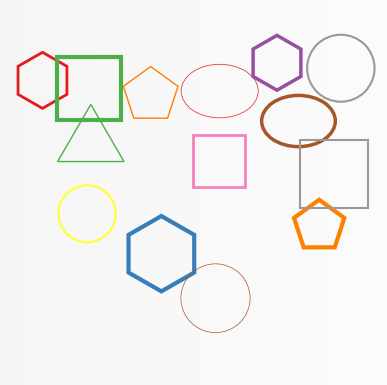[{"shape": "oval", "thickness": 0.5, "radius": 0.5, "center": [0.567, 0.764]}, {"shape": "hexagon", "thickness": 2, "radius": 0.36, "center": [0.11, 0.791]}, {"shape": "hexagon", "thickness": 3, "radius": 0.49, "center": [0.416, 0.341]}, {"shape": "triangle", "thickness": 1, "radius": 0.49, "center": [0.234, 0.63]}, {"shape": "square", "thickness": 3, "radius": 0.41, "center": [0.23, 0.771]}, {"shape": "hexagon", "thickness": 2.5, "radius": 0.36, "center": [0.715, 0.837]}, {"shape": "pentagon", "thickness": 3, "radius": 0.34, "center": [0.824, 0.413]}, {"shape": "pentagon", "thickness": 1, "radius": 0.37, "center": [0.389, 0.753]}, {"shape": "circle", "thickness": 1.5, "radius": 0.37, "center": [0.225, 0.445]}, {"shape": "circle", "thickness": 0.5, "radius": 0.45, "center": [0.556, 0.225]}, {"shape": "oval", "thickness": 2.5, "radius": 0.48, "center": [0.77, 0.686]}, {"shape": "square", "thickness": 2, "radius": 0.34, "center": [0.566, 0.582]}, {"shape": "square", "thickness": 1.5, "radius": 0.44, "center": [0.861, 0.547]}, {"shape": "circle", "thickness": 1.5, "radius": 0.43, "center": [0.88, 0.823]}]